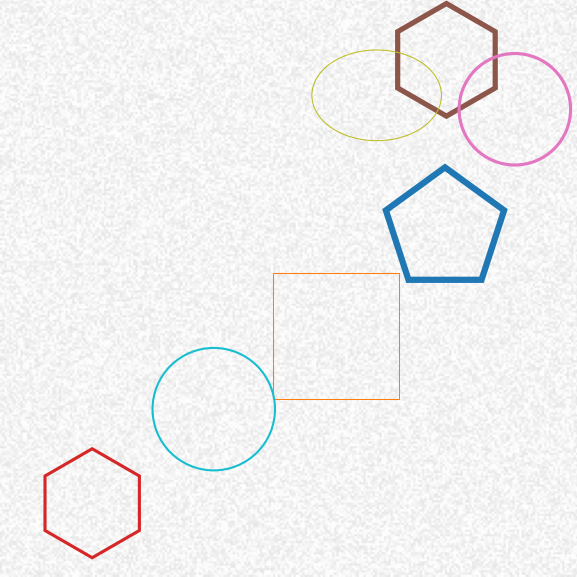[{"shape": "pentagon", "thickness": 3, "radius": 0.54, "center": [0.771, 0.602]}, {"shape": "square", "thickness": 0.5, "radius": 0.55, "center": [0.581, 0.417]}, {"shape": "hexagon", "thickness": 1.5, "radius": 0.47, "center": [0.16, 0.128]}, {"shape": "hexagon", "thickness": 2.5, "radius": 0.49, "center": [0.773, 0.896]}, {"shape": "circle", "thickness": 1.5, "radius": 0.48, "center": [0.891, 0.81]}, {"shape": "oval", "thickness": 0.5, "radius": 0.56, "center": [0.652, 0.834]}, {"shape": "circle", "thickness": 1, "radius": 0.53, "center": [0.37, 0.291]}]